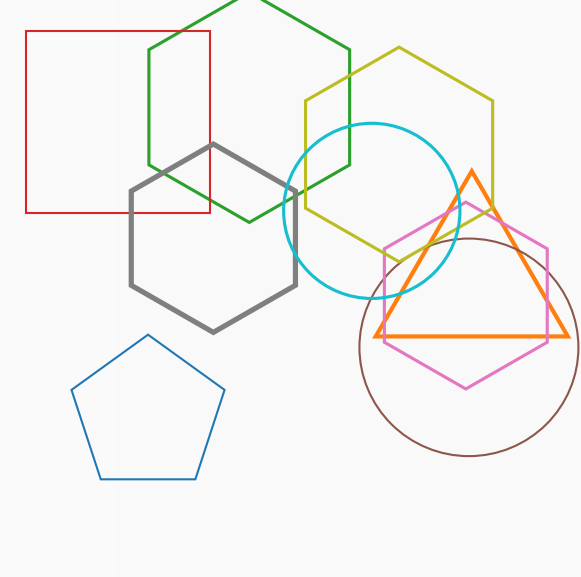[{"shape": "pentagon", "thickness": 1, "radius": 0.69, "center": [0.255, 0.281]}, {"shape": "triangle", "thickness": 2, "radius": 0.95, "center": [0.812, 0.512]}, {"shape": "hexagon", "thickness": 1.5, "radius": 1.0, "center": [0.429, 0.813]}, {"shape": "square", "thickness": 1, "radius": 0.79, "center": [0.203, 0.788]}, {"shape": "circle", "thickness": 1, "radius": 0.94, "center": [0.807, 0.398]}, {"shape": "hexagon", "thickness": 1.5, "radius": 0.81, "center": [0.801, 0.487]}, {"shape": "hexagon", "thickness": 2.5, "radius": 0.82, "center": [0.367, 0.587]}, {"shape": "hexagon", "thickness": 1.5, "radius": 0.93, "center": [0.687, 0.732]}, {"shape": "circle", "thickness": 1.5, "radius": 0.76, "center": [0.64, 0.634]}]